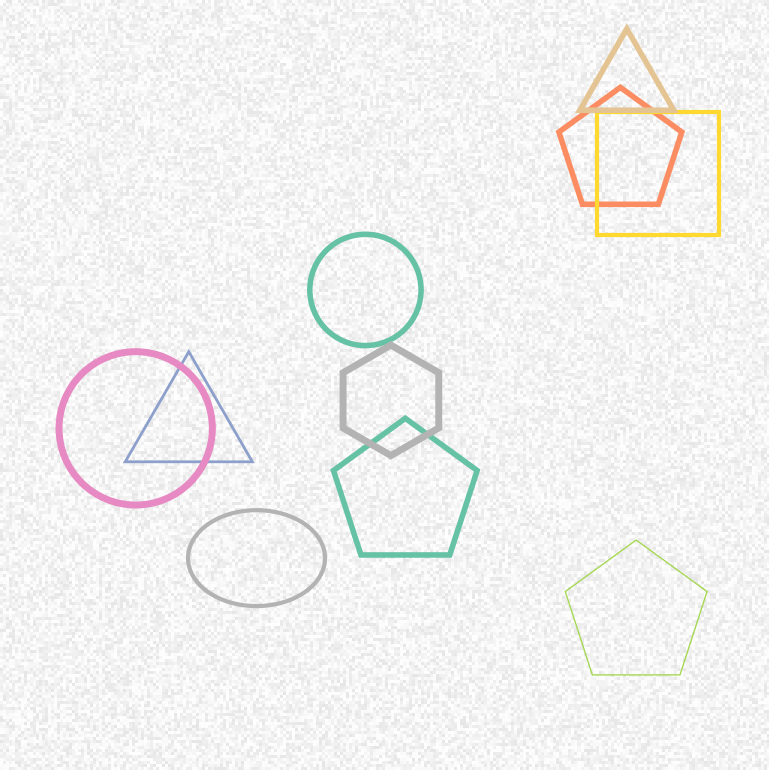[{"shape": "pentagon", "thickness": 2, "radius": 0.49, "center": [0.526, 0.359]}, {"shape": "circle", "thickness": 2, "radius": 0.36, "center": [0.475, 0.623]}, {"shape": "pentagon", "thickness": 2, "radius": 0.42, "center": [0.806, 0.803]}, {"shape": "triangle", "thickness": 1, "radius": 0.48, "center": [0.245, 0.448]}, {"shape": "circle", "thickness": 2.5, "radius": 0.5, "center": [0.176, 0.444]}, {"shape": "pentagon", "thickness": 0.5, "radius": 0.48, "center": [0.826, 0.202]}, {"shape": "square", "thickness": 1.5, "radius": 0.4, "center": [0.855, 0.775]}, {"shape": "triangle", "thickness": 2, "radius": 0.35, "center": [0.814, 0.892]}, {"shape": "oval", "thickness": 1.5, "radius": 0.44, "center": [0.333, 0.275]}, {"shape": "hexagon", "thickness": 2.5, "radius": 0.36, "center": [0.508, 0.48]}]